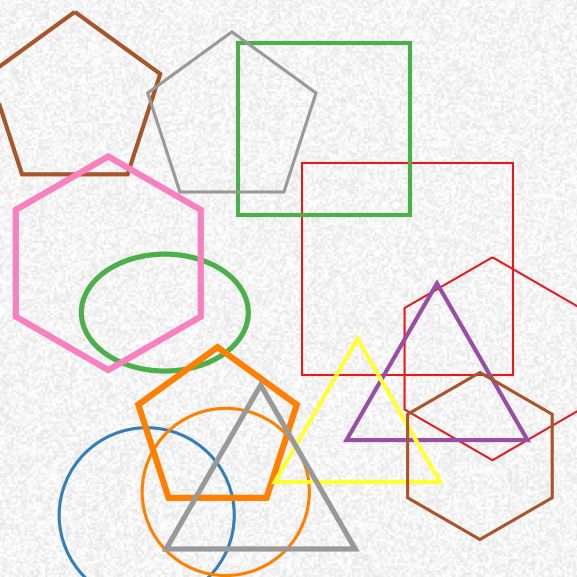[{"shape": "hexagon", "thickness": 1, "radius": 0.88, "center": [0.853, 0.378]}, {"shape": "square", "thickness": 1, "radius": 0.92, "center": [0.705, 0.533]}, {"shape": "circle", "thickness": 1.5, "radius": 0.76, "center": [0.254, 0.107]}, {"shape": "square", "thickness": 2, "radius": 0.75, "center": [0.562, 0.776]}, {"shape": "oval", "thickness": 2.5, "radius": 0.72, "center": [0.285, 0.458]}, {"shape": "triangle", "thickness": 2, "radius": 0.9, "center": [0.757, 0.328]}, {"shape": "circle", "thickness": 1.5, "radius": 0.72, "center": [0.391, 0.147]}, {"shape": "pentagon", "thickness": 3, "radius": 0.72, "center": [0.377, 0.254]}, {"shape": "triangle", "thickness": 2, "radius": 0.83, "center": [0.619, 0.247]}, {"shape": "hexagon", "thickness": 1.5, "radius": 0.72, "center": [0.831, 0.21]}, {"shape": "pentagon", "thickness": 2, "radius": 0.78, "center": [0.13, 0.823]}, {"shape": "hexagon", "thickness": 3, "radius": 0.92, "center": [0.187, 0.543]}, {"shape": "triangle", "thickness": 2.5, "radius": 0.95, "center": [0.451, 0.143]}, {"shape": "pentagon", "thickness": 1.5, "radius": 0.77, "center": [0.402, 0.791]}]